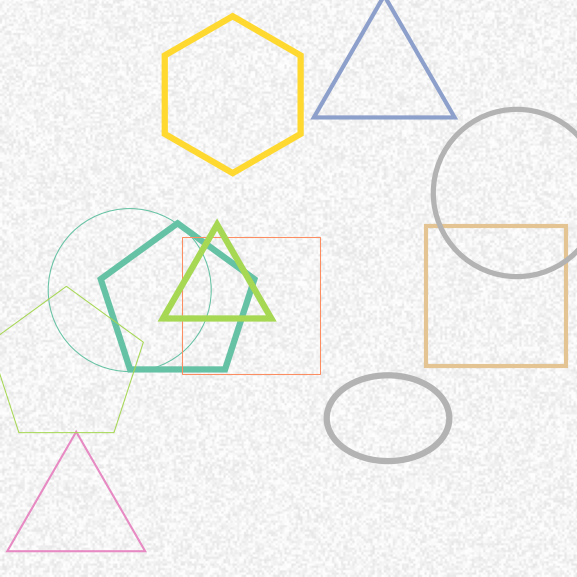[{"shape": "circle", "thickness": 0.5, "radius": 0.71, "center": [0.225, 0.497]}, {"shape": "pentagon", "thickness": 3, "radius": 0.7, "center": [0.307, 0.473]}, {"shape": "square", "thickness": 0.5, "radius": 0.6, "center": [0.434, 0.47]}, {"shape": "triangle", "thickness": 2, "radius": 0.7, "center": [0.665, 0.866]}, {"shape": "triangle", "thickness": 1, "radius": 0.69, "center": [0.132, 0.114]}, {"shape": "triangle", "thickness": 3, "radius": 0.54, "center": [0.376, 0.502]}, {"shape": "pentagon", "thickness": 0.5, "radius": 0.7, "center": [0.115, 0.363]}, {"shape": "hexagon", "thickness": 3, "radius": 0.68, "center": [0.403, 0.835]}, {"shape": "square", "thickness": 2, "radius": 0.61, "center": [0.859, 0.486]}, {"shape": "oval", "thickness": 3, "radius": 0.53, "center": [0.672, 0.275]}, {"shape": "circle", "thickness": 2.5, "radius": 0.72, "center": [0.895, 0.665]}]